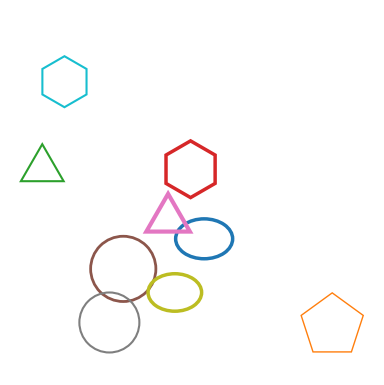[{"shape": "oval", "thickness": 2.5, "radius": 0.37, "center": [0.53, 0.38]}, {"shape": "pentagon", "thickness": 1, "radius": 0.42, "center": [0.863, 0.155]}, {"shape": "triangle", "thickness": 1.5, "radius": 0.32, "center": [0.11, 0.561]}, {"shape": "hexagon", "thickness": 2.5, "radius": 0.37, "center": [0.495, 0.56]}, {"shape": "circle", "thickness": 2, "radius": 0.42, "center": [0.32, 0.302]}, {"shape": "triangle", "thickness": 3, "radius": 0.33, "center": [0.437, 0.431]}, {"shape": "circle", "thickness": 1.5, "radius": 0.39, "center": [0.284, 0.162]}, {"shape": "oval", "thickness": 2.5, "radius": 0.35, "center": [0.454, 0.24]}, {"shape": "hexagon", "thickness": 1.5, "radius": 0.33, "center": [0.167, 0.788]}]